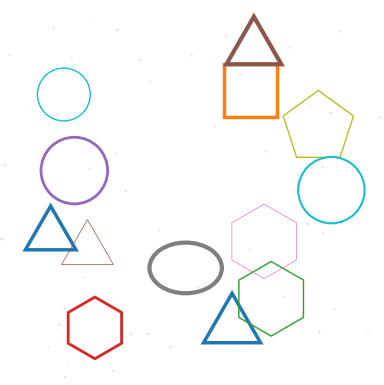[{"shape": "triangle", "thickness": 2.5, "radius": 0.43, "center": [0.603, 0.152]}, {"shape": "triangle", "thickness": 2.5, "radius": 0.38, "center": [0.132, 0.389]}, {"shape": "square", "thickness": 2.5, "radius": 0.34, "center": [0.65, 0.765]}, {"shape": "hexagon", "thickness": 1, "radius": 0.48, "center": [0.704, 0.224]}, {"shape": "hexagon", "thickness": 2, "radius": 0.4, "center": [0.246, 0.148]}, {"shape": "circle", "thickness": 2, "radius": 0.43, "center": [0.193, 0.557]}, {"shape": "triangle", "thickness": 3, "radius": 0.41, "center": [0.659, 0.874]}, {"shape": "triangle", "thickness": 0.5, "radius": 0.39, "center": [0.227, 0.352]}, {"shape": "hexagon", "thickness": 0.5, "radius": 0.48, "center": [0.686, 0.373]}, {"shape": "oval", "thickness": 3, "radius": 0.47, "center": [0.482, 0.304]}, {"shape": "pentagon", "thickness": 1, "radius": 0.48, "center": [0.827, 0.669]}, {"shape": "circle", "thickness": 1.5, "radius": 0.43, "center": [0.861, 0.506]}, {"shape": "circle", "thickness": 1, "radius": 0.34, "center": [0.166, 0.755]}]